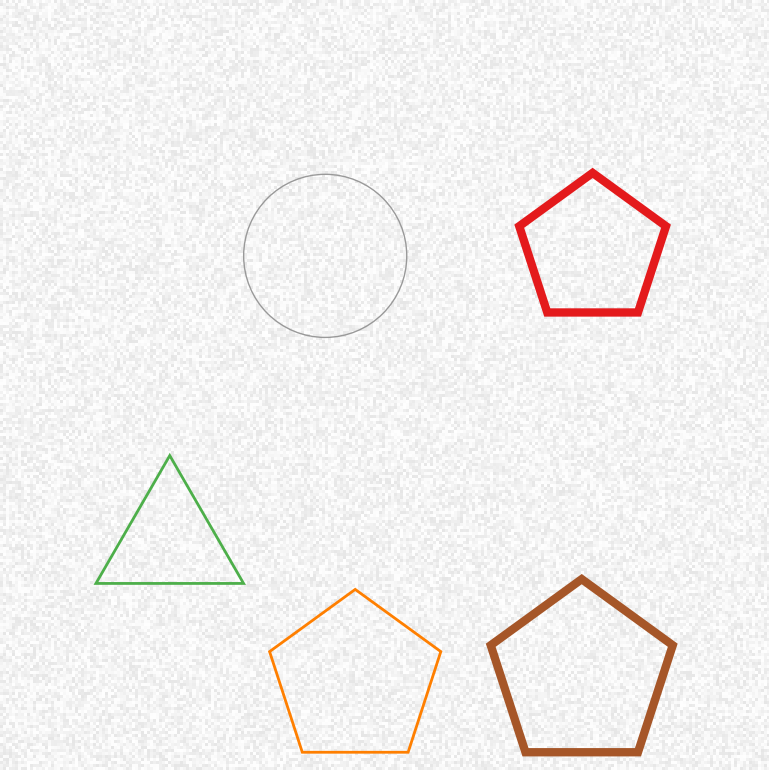[{"shape": "pentagon", "thickness": 3, "radius": 0.5, "center": [0.77, 0.675]}, {"shape": "triangle", "thickness": 1, "radius": 0.55, "center": [0.22, 0.298]}, {"shape": "pentagon", "thickness": 1, "radius": 0.58, "center": [0.461, 0.118]}, {"shape": "pentagon", "thickness": 3, "radius": 0.62, "center": [0.756, 0.124]}, {"shape": "circle", "thickness": 0.5, "radius": 0.53, "center": [0.422, 0.668]}]